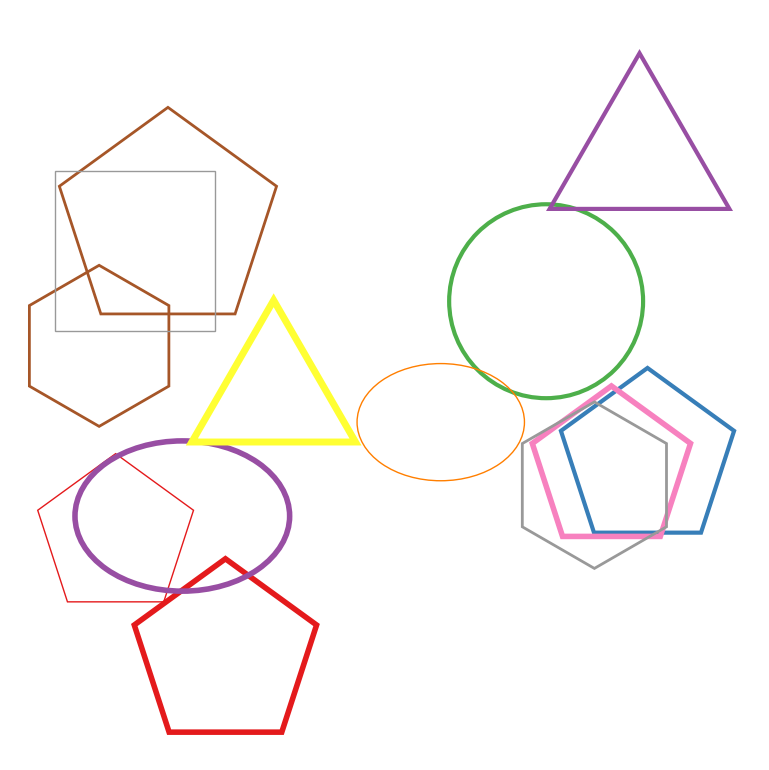[{"shape": "pentagon", "thickness": 2, "radius": 0.62, "center": [0.293, 0.15]}, {"shape": "pentagon", "thickness": 0.5, "radius": 0.53, "center": [0.15, 0.304]}, {"shape": "pentagon", "thickness": 1.5, "radius": 0.59, "center": [0.841, 0.404]}, {"shape": "circle", "thickness": 1.5, "radius": 0.63, "center": [0.709, 0.609]}, {"shape": "triangle", "thickness": 1.5, "radius": 0.67, "center": [0.831, 0.796]}, {"shape": "oval", "thickness": 2, "radius": 0.7, "center": [0.237, 0.33]}, {"shape": "oval", "thickness": 0.5, "radius": 0.54, "center": [0.572, 0.452]}, {"shape": "triangle", "thickness": 2.5, "radius": 0.61, "center": [0.355, 0.487]}, {"shape": "pentagon", "thickness": 1, "radius": 0.74, "center": [0.218, 0.712]}, {"shape": "hexagon", "thickness": 1, "radius": 0.52, "center": [0.129, 0.551]}, {"shape": "pentagon", "thickness": 2, "radius": 0.54, "center": [0.794, 0.391]}, {"shape": "square", "thickness": 0.5, "radius": 0.52, "center": [0.175, 0.674]}, {"shape": "hexagon", "thickness": 1, "radius": 0.54, "center": [0.772, 0.37]}]